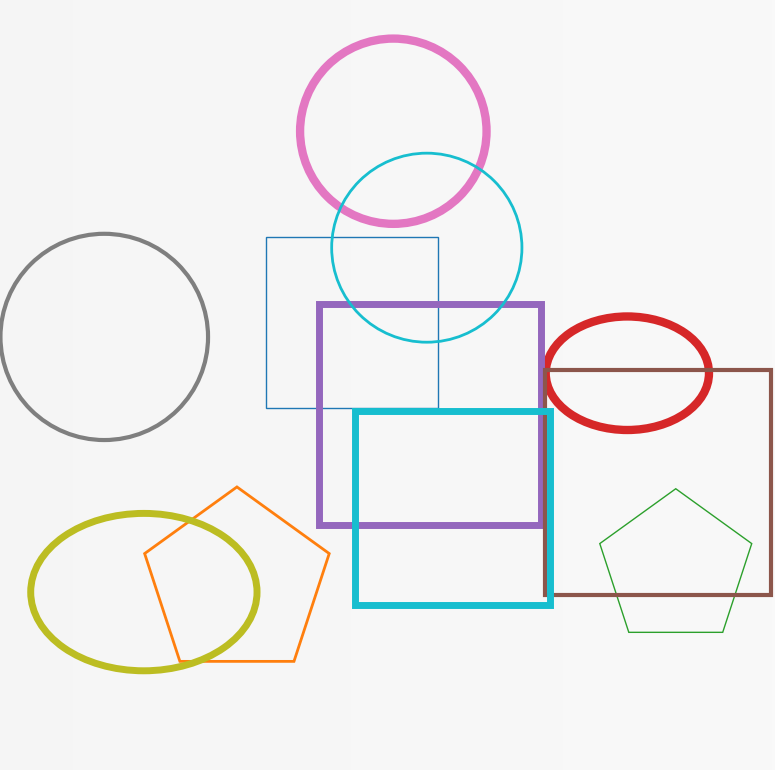[{"shape": "square", "thickness": 0.5, "radius": 0.56, "center": [0.454, 0.581]}, {"shape": "pentagon", "thickness": 1, "radius": 0.63, "center": [0.306, 0.242]}, {"shape": "pentagon", "thickness": 0.5, "radius": 0.52, "center": [0.872, 0.262]}, {"shape": "oval", "thickness": 3, "radius": 0.53, "center": [0.809, 0.515]}, {"shape": "square", "thickness": 2.5, "radius": 0.72, "center": [0.555, 0.462]}, {"shape": "square", "thickness": 1.5, "radius": 0.73, "center": [0.849, 0.373]}, {"shape": "circle", "thickness": 3, "radius": 0.6, "center": [0.508, 0.83]}, {"shape": "circle", "thickness": 1.5, "radius": 0.67, "center": [0.135, 0.562]}, {"shape": "oval", "thickness": 2.5, "radius": 0.73, "center": [0.186, 0.231]}, {"shape": "square", "thickness": 2.5, "radius": 0.63, "center": [0.584, 0.34]}, {"shape": "circle", "thickness": 1, "radius": 0.61, "center": [0.551, 0.678]}]